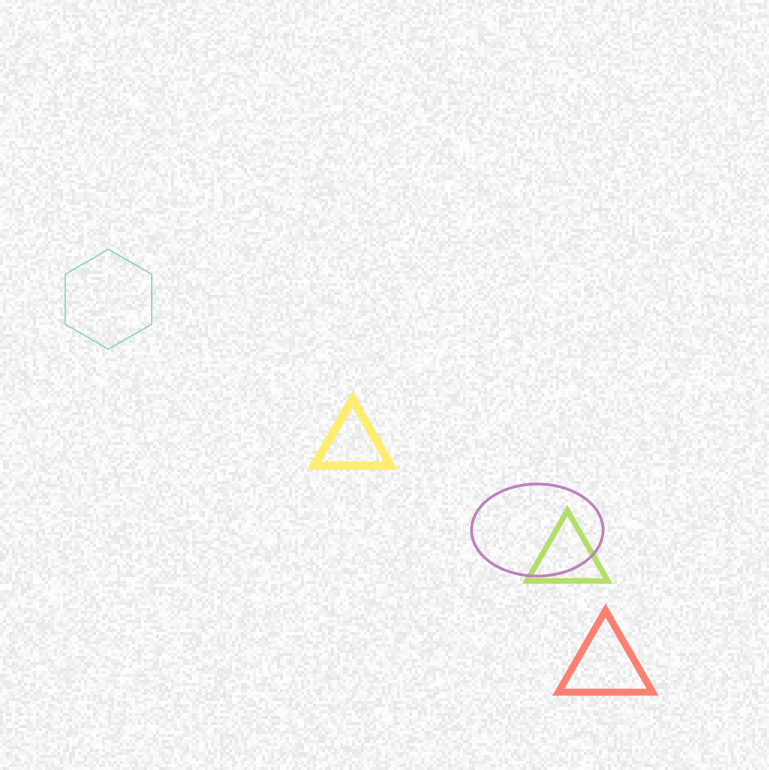[{"shape": "hexagon", "thickness": 0.5, "radius": 0.32, "center": [0.141, 0.611]}, {"shape": "triangle", "thickness": 2.5, "radius": 0.35, "center": [0.786, 0.136]}, {"shape": "triangle", "thickness": 2, "radius": 0.3, "center": [0.737, 0.276]}, {"shape": "oval", "thickness": 1, "radius": 0.43, "center": [0.698, 0.312]}, {"shape": "triangle", "thickness": 3, "radius": 0.29, "center": [0.458, 0.424]}]